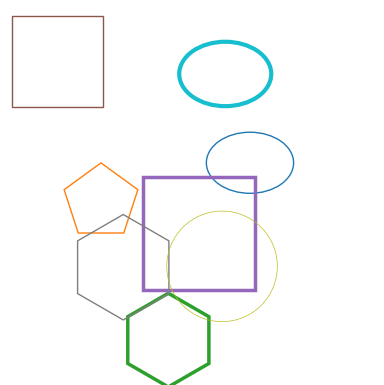[{"shape": "oval", "thickness": 1, "radius": 0.57, "center": [0.649, 0.577]}, {"shape": "pentagon", "thickness": 1, "radius": 0.5, "center": [0.262, 0.476]}, {"shape": "hexagon", "thickness": 2.5, "radius": 0.61, "center": [0.437, 0.117]}, {"shape": "square", "thickness": 2.5, "radius": 0.73, "center": [0.517, 0.393]}, {"shape": "square", "thickness": 1, "radius": 0.59, "center": [0.149, 0.84]}, {"shape": "hexagon", "thickness": 1, "radius": 0.68, "center": [0.32, 0.306]}, {"shape": "circle", "thickness": 0.5, "radius": 0.72, "center": [0.577, 0.308]}, {"shape": "oval", "thickness": 3, "radius": 0.6, "center": [0.585, 0.808]}]